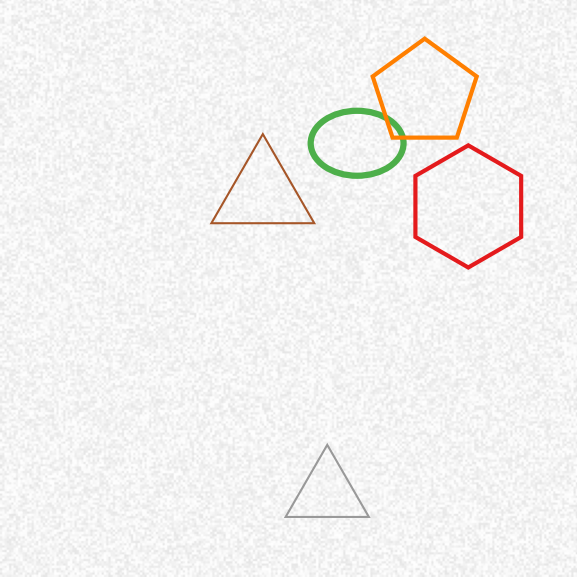[{"shape": "hexagon", "thickness": 2, "radius": 0.53, "center": [0.811, 0.642]}, {"shape": "oval", "thickness": 3, "radius": 0.4, "center": [0.618, 0.751]}, {"shape": "pentagon", "thickness": 2, "radius": 0.47, "center": [0.735, 0.837]}, {"shape": "triangle", "thickness": 1, "radius": 0.51, "center": [0.455, 0.664]}, {"shape": "triangle", "thickness": 1, "radius": 0.42, "center": [0.567, 0.146]}]